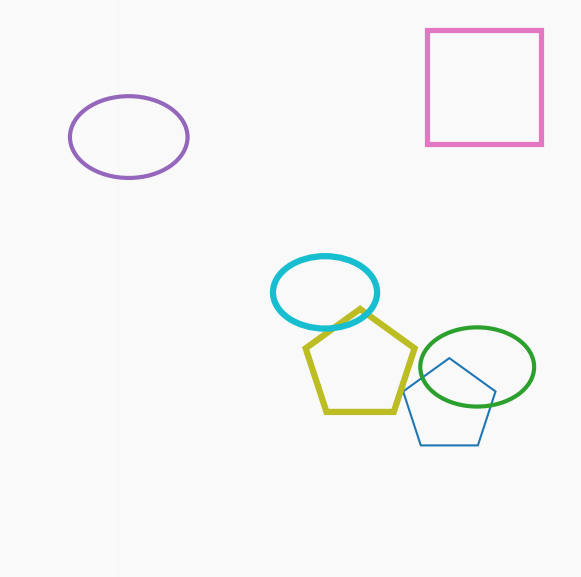[{"shape": "pentagon", "thickness": 1, "radius": 0.42, "center": [0.773, 0.295]}, {"shape": "oval", "thickness": 2, "radius": 0.49, "center": [0.821, 0.364]}, {"shape": "oval", "thickness": 2, "radius": 0.51, "center": [0.221, 0.762]}, {"shape": "square", "thickness": 2.5, "radius": 0.49, "center": [0.833, 0.849]}, {"shape": "pentagon", "thickness": 3, "radius": 0.49, "center": [0.62, 0.366]}, {"shape": "oval", "thickness": 3, "radius": 0.45, "center": [0.559, 0.493]}]